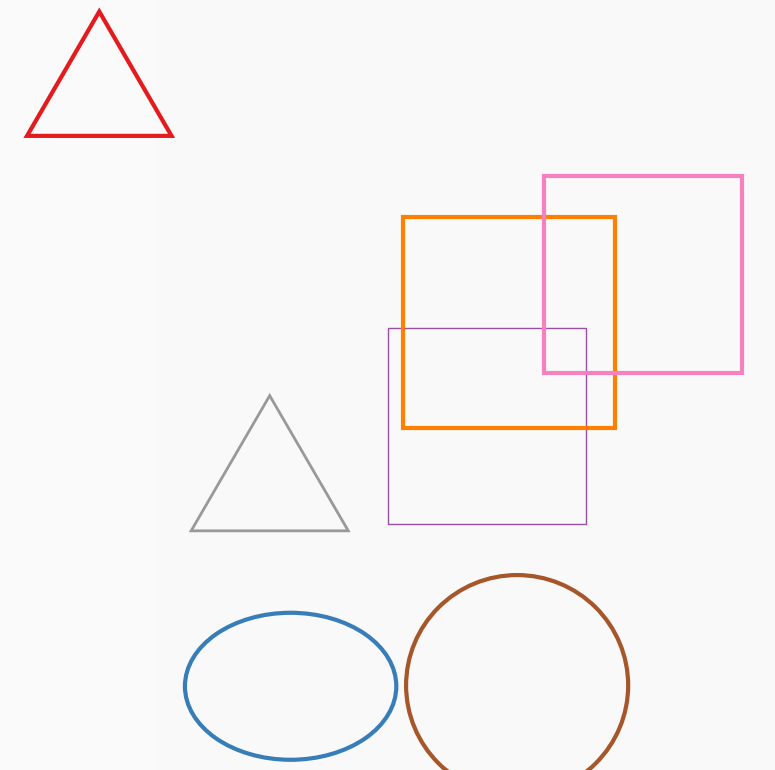[{"shape": "triangle", "thickness": 1.5, "radius": 0.54, "center": [0.128, 0.877]}, {"shape": "oval", "thickness": 1.5, "radius": 0.68, "center": [0.375, 0.109]}, {"shape": "square", "thickness": 0.5, "radius": 0.64, "center": [0.628, 0.446]}, {"shape": "square", "thickness": 1.5, "radius": 0.68, "center": [0.657, 0.581]}, {"shape": "circle", "thickness": 1.5, "radius": 0.72, "center": [0.667, 0.11]}, {"shape": "square", "thickness": 1.5, "radius": 0.64, "center": [0.829, 0.644]}, {"shape": "triangle", "thickness": 1, "radius": 0.59, "center": [0.348, 0.369]}]